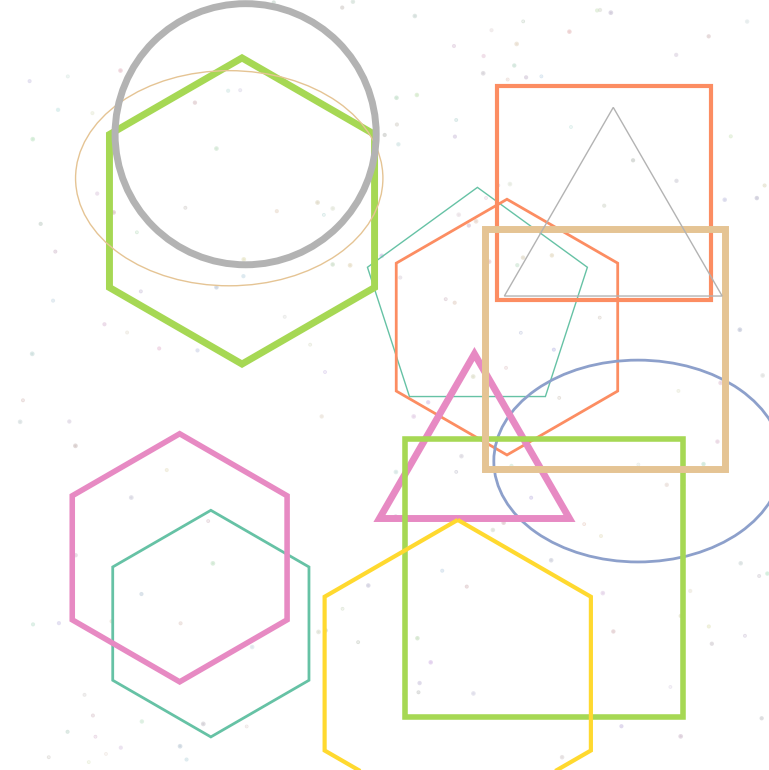[{"shape": "hexagon", "thickness": 1, "radius": 0.74, "center": [0.274, 0.19]}, {"shape": "pentagon", "thickness": 0.5, "radius": 0.75, "center": [0.62, 0.606]}, {"shape": "square", "thickness": 1.5, "radius": 0.7, "center": [0.785, 0.749]}, {"shape": "hexagon", "thickness": 1, "radius": 0.83, "center": [0.658, 0.575]}, {"shape": "oval", "thickness": 1, "radius": 0.94, "center": [0.829, 0.401]}, {"shape": "hexagon", "thickness": 2, "radius": 0.81, "center": [0.233, 0.276]}, {"shape": "triangle", "thickness": 2.5, "radius": 0.71, "center": [0.616, 0.398]}, {"shape": "square", "thickness": 2, "radius": 0.9, "center": [0.706, 0.249]}, {"shape": "hexagon", "thickness": 2.5, "radius": 0.99, "center": [0.314, 0.726]}, {"shape": "hexagon", "thickness": 1.5, "radius": 1.0, "center": [0.594, 0.125]}, {"shape": "square", "thickness": 2.5, "radius": 0.78, "center": [0.786, 0.547]}, {"shape": "oval", "thickness": 0.5, "radius": 1.0, "center": [0.298, 0.769]}, {"shape": "triangle", "thickness": 0.5, "radius": 0.82, "center": [0.796, 0.697]}, {"shape": "circle", "thickness": 2.5, "radius": 0.85, "center": [0.319, 0.826]}]